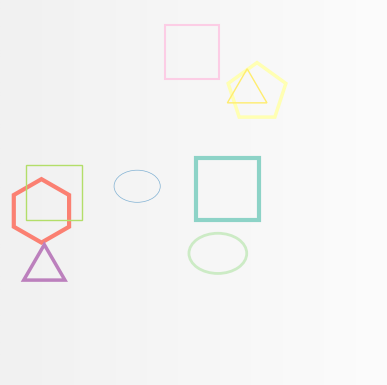[{"shape": "square", "thickness": 3, "radius": 0.4, "center": [0.588, 0.509]}, {"shape": "pentagon", "thickness": 2.5, "radius": 0.39, "center": [0.663, 0.759]}, {"shape": "hexagon", "thickness": 3, "radius": 0.41, "center": [0.107, 0.452]}, {"shape": "oval", "thickness": 0.5, "radius": 0.3, "center": [0.354, 0.516]}, {"shape": "square", "thickness": 1, "radius": 0.36, "center": [0.139, 0.5]}, {"shape": "square", "thickness": 1.5, "radius": 0.35, "center": [0.496, 0.865]}, {"shape": "triangle", "thickness": 2.5, "radius": 0.31, "center": [0.114, 0.303]}, {"shape": "oval", "thickness": 2, "radius": 0.37, "center": [0.562, 0.342]}, {"shape": "triangle", "thickness": 1, "radius": 0.29, "center": [0.638, 0.762]}]